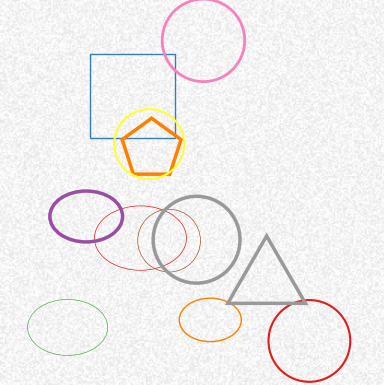[{"shape": "circle", "thickness": 1.5, "radius": 0.53, "center": [0.804, 0.114]}, {"shape": "oval", "thickness": 0.5, "radius": 0.6, "center": [0.365, 0.382]}, {"shape": "square", "thickness": 1, "radius": 0.55, "center": [0.344, 0.75]}, {"shape": "oval", "thickness": 0.5, "radius": 0.52, "center": [0.176, 0.15]}, {"shape": "oval", "thickness": 2.5, "radius": 0.47, "center": [0.224, 0.438]}, {"shape": "oval", "thickness": 1, "radius": 0.4, "center": [0.546, 0.169]}, {"shape": "pentagon", "thickness": 2.5, "radius": 0.4, "center": [0.394, 0.613]}, {"shape": "circle", "thickness": 1.5, "radius": 0.45, "center": [0.387, 0.626]}, {"shape": "circle", "thickness": 0.5, "radius": 0.41, "center": [0.439, 0.375]}, {"shape": "circle", "thickness": 2, "radius": 0.54, "center": [0.528, 0.895]}, {"shape": "circle", "thickness": 2.5, "radius": 0.56, "center": [0.511, 0.377]}, {"shape": "triangle", "thickness": 2.5, "radius": 0.58, "center": [0.693, 0.27]}]